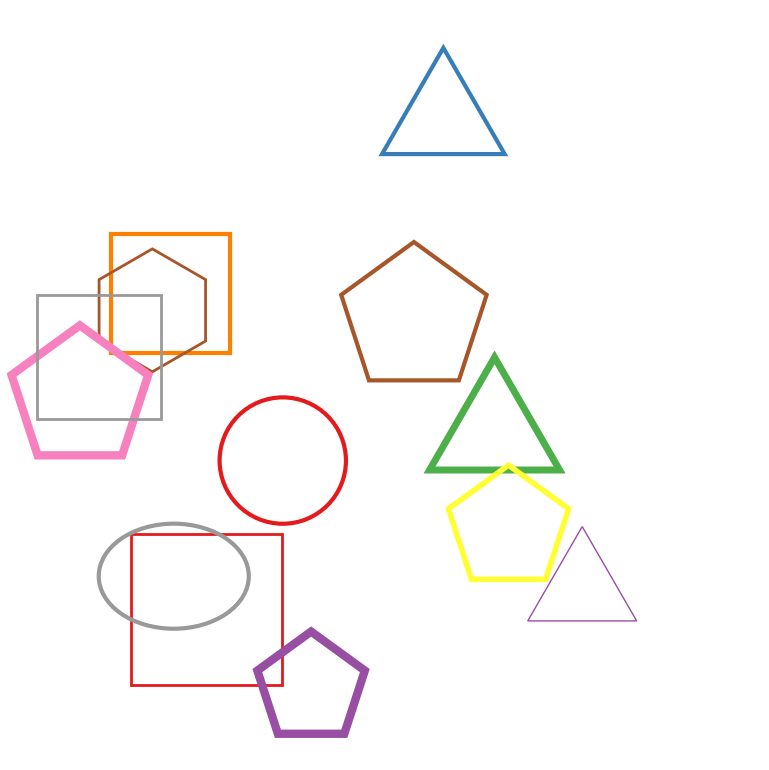[{"shape": "square", "thickness": 1, "radius": 0.49, "center": [0.268, 0.209]}, {"shape": "circle", "thickness": 1.5, "radius": 0.41, "center": [0.367, 0.402]}, {"shape": "triangle", "thickness": 1.5, "radius": 0.46, "center": [0.576, 0.846]}, {"shape": "triangle", "thickness": 2.5, "radius": 0.49, "center": [0.642, 0.438]}, {"shape": "pentagon", "thickness": 3, "radius": 0.37, "center": [0.404, 0.106]}, {"shape": "triangle", "thickness": 0.5, "radius": 0.41, "center": [0.756, 0.234]}, {"shape": "square", "thickness": 1.5, "radius": 0.38, "center": [0.221, 0.619]}, {"shape": "pentagon", "thickness": 2, "radius": 0.41, "center": [0.66, 0.314]}, {"shape": "pentagon", "thickness": 1.5, "radius": 0.5, "center": [0.538, 0.586]}, {"shape": "hexagon", "thickness": 1, "radius": 0.4, "center": [0.198, 0.597]}, {"shape": "pentagon", "thickness": 3, "radius": 0.47, "center": [0.104, 0.484]}, {"shape": "square", "thickness": 1, "radius": 0.4, "center": [0.129, 0.536]}, {"shape": "oval", "thickness": 1.5, "radius": 0.49, "center": [0.226, 0.252]}]